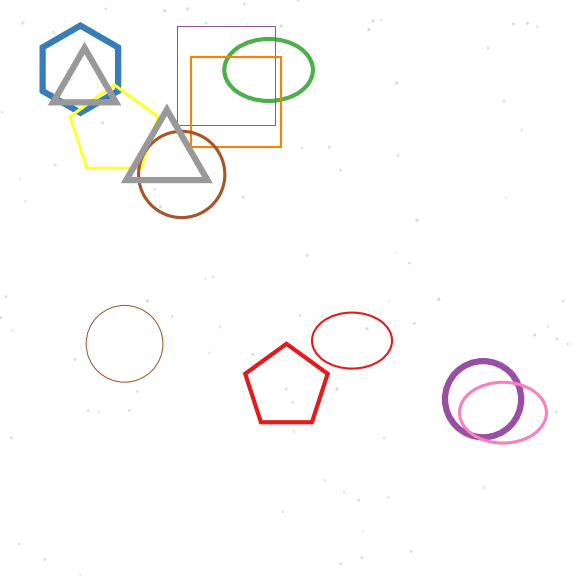[{"shape": "pentagon", "thickness": 2, "radius": 0.38, "center": [0.496, 0.329]}, {"shape": "oval", "thickness": 1, "radius": 0.35, "center": [0.61, 0.409]}, {"shape": "hexagon", "thickness": 3, "radius": 0.38, "center": [0.139, 0.879]}, {"shape": "oval", "thickness": 2, "radius": 0.38, "center": [0.465, 0.878]}, {"shape": "circle", "thickness": 3, "radius": 0.33, "center": [0.836, 0.308]}, {"shape": "square", "thickness": 0.5, "radius": 0.43, "center": [0.391, 0.868]}, {"shape": "square", "thickness": 1, "radius": 0.39, "center": [0.409, 0.823]}, {"shape": "pentagon", "thickness": 1.5, "radius": 0.4, "center": [0.197, 0.772]}, {"shape": "circle", "thickness": 0.5, "radius": 0.33, "center": [0.216, 0.404]}, {"shape": "circle", "thickness": 1.5, "radius": 0.37, "center": [0.315, 0.697]}, {"shape": "oval", "thickness": 1.5, "radius": 0.38, "center": [0.871, 0.285]}, {"shape": "triangle", "thickness": 3, "radius": 0.31, "center": [0.146, 0.853]}, {"shape": "triangle", "thickness": 3, "radius": 0.41, "center": [0.289, 0.728]}]